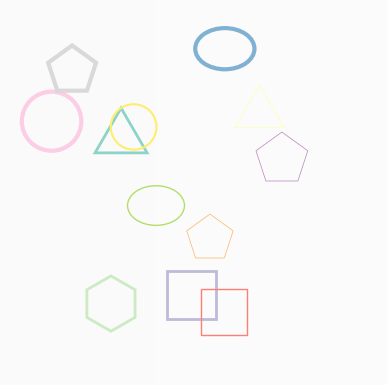[{"shape": "triangle", "thickness": 2, "radius": 0.39, "center": [0.312, 0.642]}, {"shape": "triangle", "thickness": 0.5, "radius": 0.37, "center": [0.67, 0.705]}, {"shape": "square", "thickness": 2, "radius": 0.32, "center": [0.495, 0.234]}, {"shape": "square", "thickness": 1, "radius": 0.3, "center": [0.577, 0.191]}, {"shape": "oval", "thickness": 3, "radius": 0.38, "center": [0.58, 0.873]}, {"shape": "pentagon", "thickness": 0.5, "radius": 0.32, "center": [0.542, 0.381]}, {"shape": "oval", "thickness": 1, "radius": 0.37, "center": [0.403, 0.466]}, {"shape": "circle", "thickness": 3, "radius": 0.38, "center": [0.133, 0.685]}, {"shape": "pentagon", "thickness": 3, "radius": 0.32, "center": [0.186, 0.817]}, {"shape": "pentagon", "thickness": 0.5, "radius": 0.35, "center": [0.727, 0.587]}, {"shape": "hexagon", "thickness": 2, "radius": 0.36, "center": [0.286, 0.211]}, {"shape": "circle", "thickness": 1.5, "radius": 0.29, "center": [0.345, 0.67]}]